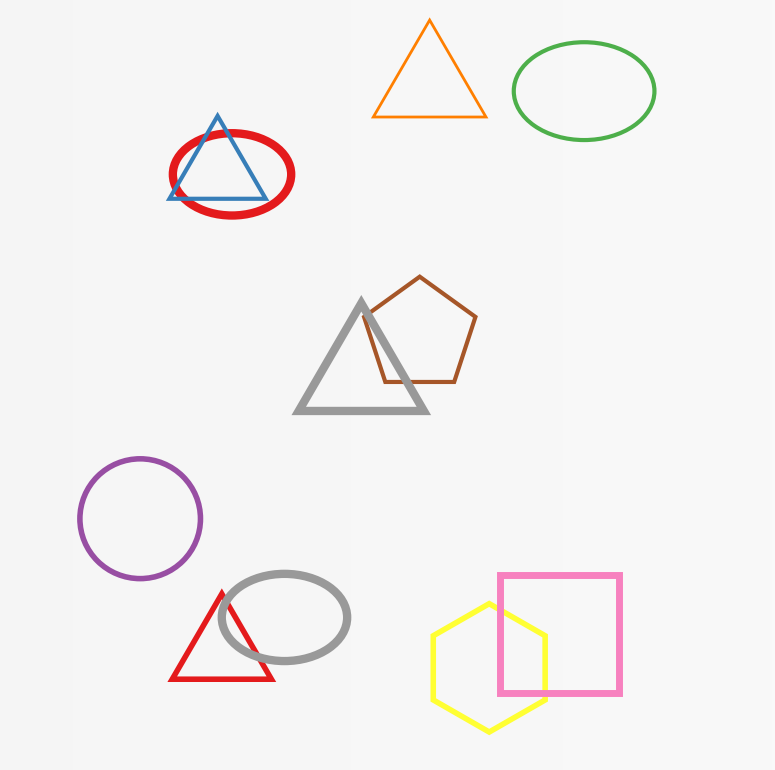[{"shape": "oval", "thickness": 3, "radius": 0.38, "center": [0.299, 0.774]}, {"shape": "triangle", "thickness": 2, "radius": 0.37, "center": [0.286, 0.155]}, {"shape": "triangle", "thickness": 1.5, "radius": 0.36, "center": [0.281, 0.778]}, {"shape": "oval", "thickness": 1.5, "radius": 0.45, "center": [0.754, 0.882]}, {"shape": "circle", "thickness": 2, "radius": 0.39, "center": [0.181, 0.326]}, {"shape": "triangle", "thickness": 1, "radius": 0.42, "center": [0.554, 0.89]}, {"shape": "hexagon", "thickness": 2, "radius": 0.42, "center": [0.631, 0.133]}, {"shape": "pentagon", "thickness": 1.5, "radius": 0.38, "center": [0.542, 0.565]}, {"shape": "square", "thickness": 2.5, "radius": 0.38, "center": [0.722, 0.176]}, {"shape": "oval", "thickness": 3, "radius": 0.4, "center": [0.367, 0.198]}, {"shape": "triangle", "thickness": 3, "radius": 0.47, "center": [0.466, 0.513]}]